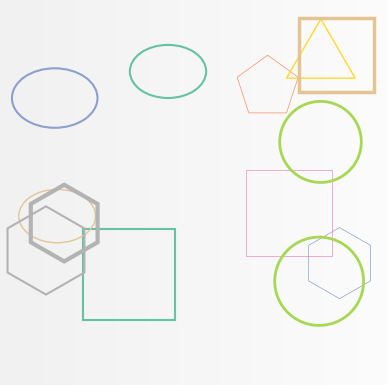[{"shape": "oval", "thickness": 1.5, "radius": 0.49, "center": [0.434, 0.814]}, {"shape": "square", "thickness": 1.5, "radius": 0.59, "center": [0.333, 0.287]}, {"shape": "pentagon", "thickness": 0.5, "radius": 0.41, "center": [0.691, 0.774]}, {"shape": "oval", "thickness": 1.5, "radius": 0.55, "center": [0.141, 0.745]}, {"shape": "hexagon", "thickness": 0.5, "radius": 0.46, "center": [0.876, 0.317]}, {"shape": "square", "thickness": 0.5, "radius": 0.55, "center": [0.746, 0.446]}, {"shape": "circle", "thickness": 2, "radius": 0.53, "center": [0.827, 0.631]}, {"shape": "circle", "thickness": 2, "radius": 0.57, "center": [0.824, 0.269]}, {"shape": "triangle", "thickness": 1, "radius": 0.51, "center": [0.828, 0.848]}, {"shape": "oval", "thickness": 1, "radius": 0.49, "center": [0.147, 0.439]}, {"shape": "square", "thickness": 2.5, "radius": 0.48, "center": [0.869, 0.857]}, {"shape": "hexagon", "thickness": 3, "radius": 0.5, "center": [0.166, 0.421]}, {"shape": "hexagon", "thickness": 1.5, "radius": 0.57, "center": [0.119, 0.349]}]